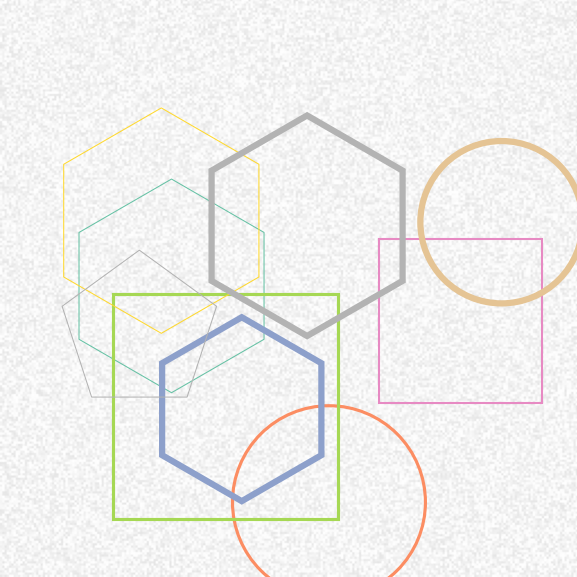[{"shape": "hexagon", "thickness": 0.5, "radius": 0.92, "center": [0.297, 0.504]}, {"shape": "circle", "thickness": 1.5, "radius": 0.84, "center": [0.57, 0.13]}, {"shape": "hexagon", "thickness": 3, "radius": 0.8, "center": [0.419, 0.291]}, {"shape": "square", "thickness": 1, "radius": 0.71, "center": [0.798, 0.444]}, {"shape": "square", "thickness": 1.5, "radius": 0.97, "center": [0.39, 0.295]}, {"shape": "hexagon", "thickness": 0.5, "radius": 0.98, "center": [0.279, 0.617]}, {"shape": "circle", "thickness": 3, "radius": 0.7, "center": [0.868, 0.614]}, {"shape": "hexagon", "thickness": 3, "radius": 0.95, "center": [0.532, 0.608]}, {"shape": "pentagon", "thickness": 0.5, "radius": 0.7, "center": [0.241, 0.425]}]